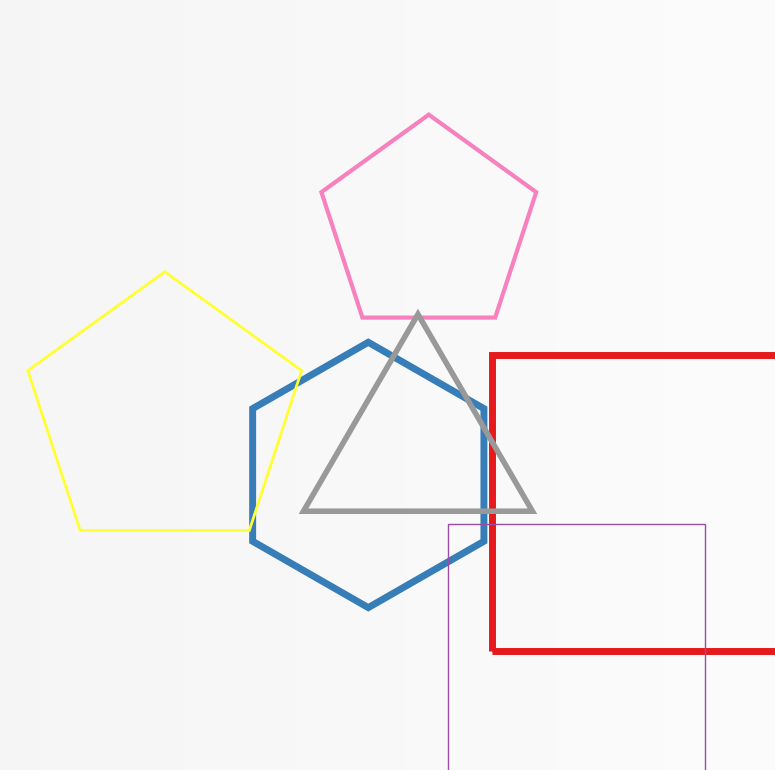[{"shape": "square", "thickness": 2.5, "radius": 0.96, "center": [0.827, 0.347]}, {"shape": "hexagon", "thickness": 2.5, "radius": 0.86, "center": [0.475, 0.383]}, {"shape": "square", "thickness": 0.5, "radius": 0.83, "center": [0.744, 0.153]}, {"shape": "pentagon", "thickness": 1, "radius": 0.93, "center": [0.213, 0.461]}, {"shape": "pentagon", "thickness": 1.5, "radius": 0.73, "center": [0.553, 0.705]}, {"shape": "triangle", "thickness": 2, "radius": 0.85, "center": [0.539, 0.421]}]